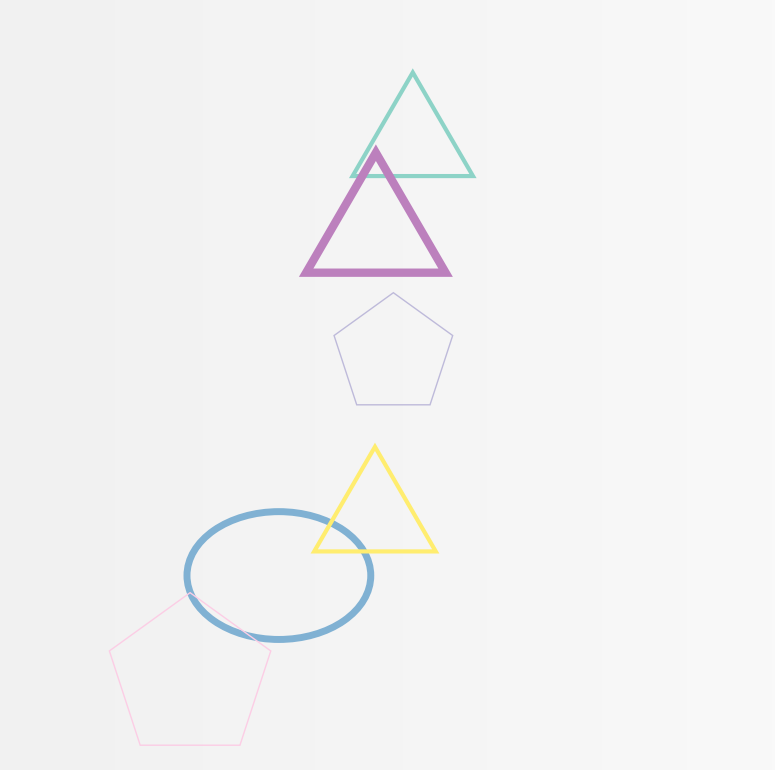[{"shape": "triangle", "thickness": 1.5, "radius": 0.45, "center": [0.533, 0.816]}, {"shape": "pentagon", "thickness": 0.5, "radius": 0.4, "center": [0.508, 0.539]}, {"shape": "oval", "thickness": 2.5, "radius": 0.59, "center": [0.36, 0.253]}, {"shape": "pentagon", "thickness": 0.5, "radius": 0.55, "center": [0.245, 0.121]}, {"shape": "triangle", "thickness": 3, "radius": 0.52, "center": [0.485, 0.698]}, {"shape": "triangle", "thickness": 1.5, "radius": 0.45, "center": [0.484, 0.329]}]